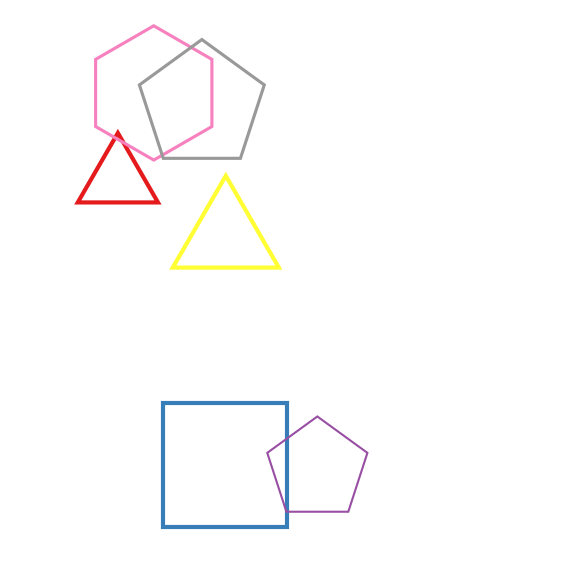[{"shape": "triangle", "thickness": 2, "radius": 0.4, "center": [0.204, 0.689]}, {"shape": "square", "thickness": 2, "radius": 0.54, "center": [0.39, 0.194]}, {"shape": "pentagon", "thickness": 1, "radius": 0.46, "center": [0.55, 0.187]}, {"shape": "triangle", "thickness": 2, "radius": 0.53, "center": [0.391, 0.589]}, {"shape": "hexagon", "thickness": 1.5, "radius": 0.58, "center": [0.266, 0.838]}, {"shape": "pentagon", "thickness": 1.5, "radius": 0.57, "center": [0.35, 0.817]}]